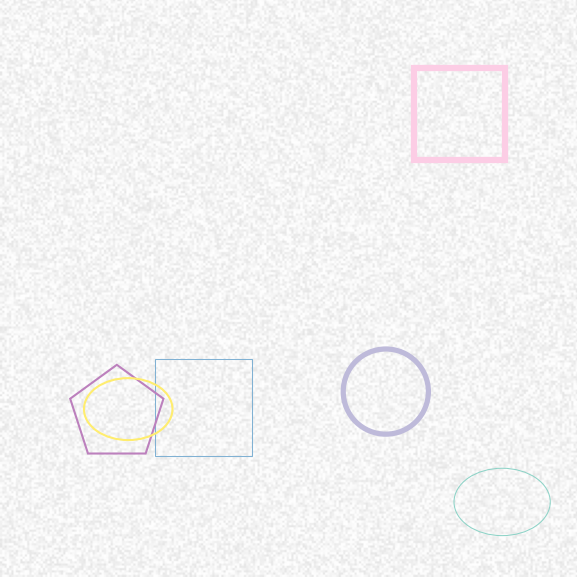[{"shape": "oval", "thickness": 0.5, "radius": 0.42, "center": [0.869, 0.13]}, {"shape": "circle", "thickness": 2.5, "radius": 0.37, "center": [0.668, 0.321]}, {"shape": "square", "thickness": 0.5, "radius": 0.42, "center": [0.352, 0.293]}, {"shape": "square", "thickness": 3, "radius": 0.4, "center": [0.795, 0.802]}, {"shape": "pentagon", "thickness": 1, "radius": 0.42, "center": [0.202, 0.283]}, {"shape": "oval", "thickness": 1, "radius": 0.38, "center": [0.222, 0.291]}]